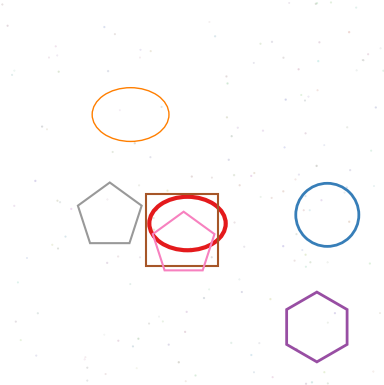[{"shape": "oval", "thickness": 3, "radius": 0.5, "center": [0.487, 0.419]}, {"shape": "circle", "thickness": 2, "radius": 0.41, "center": [0.85, 0.442]}, {"shape": "hexagon", "thickness": 2, "radius": 0.45, "center": [0.823, 0.151]}, {"shape": "oval", "thickness": 1, "radius": 0.5, "center": [0.339, 0.702]}, {"shape": "square", "thickness": 1.5, "radius": 0.46, "center": [0.472, 0.403]}, {"shape": "pentagon", "thickness": 1.5, "radius": 0.42, "center": [0.477, 0.366]}, {"shape": "pentagon", "thickness": 1.5, "radius": 0.44, "center": [0.285, 0.439]}]